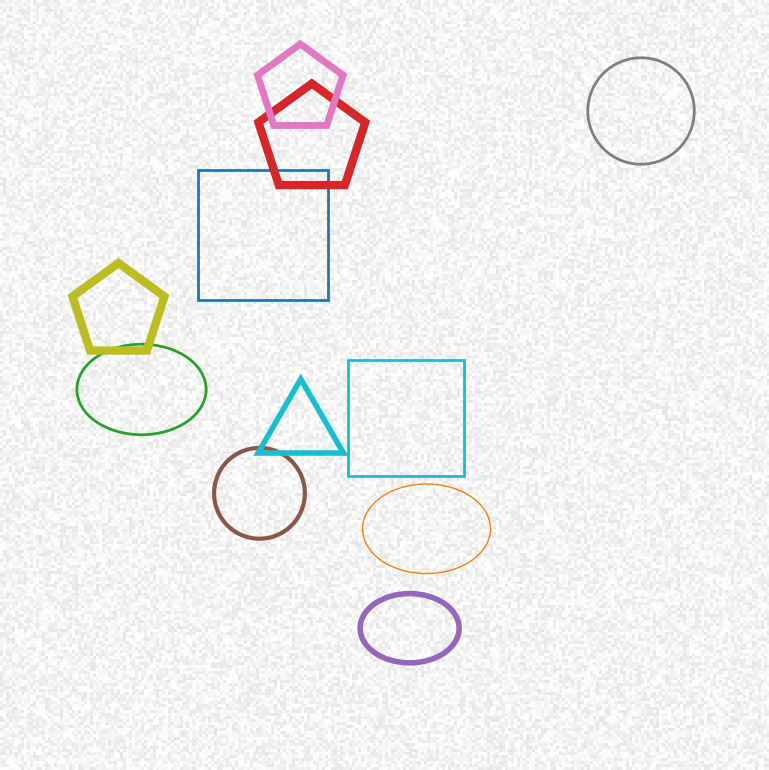[{"shape": "square", "thickness": 1, "radius": 0.42, "center": [0.341, 0.695]}, {"shape": "oval", "thickness": 0.5, "radius": 0.42, "center": [0.554, 0.313]}, {"shape": "oval", "thickness": 1, "radius": 0.42, "center": [0.184, 0.494]}, {"shape": "pentagon", "thickness": 3, "radius": 0.36, "center": [0.405, 0.819]}, {"shape": "oval", "thickness": 2, "radius": 0.32, "center": [0.532, 0.184]}, {"shape": "circle", "thickness": 1.5, "radius": 0.29, "center": [0.337, 0.359]}, {"shape": "pentagon", "thickness": 2.5, "radius": 0.29, "center": [0.39, 0.884]}, {"shape": "circle", "thickness": 1, "radius": 0.35, "center": [0.833, 0.856]}, {"shape": "pentagon", "thickness": 3, "radius": 0.31, "center": [0.154, 0.596]}, {"shape": "square", "thickness": 1, "radius": 0.38, "center": [0.527, 0.458]}, {"shape": "triangle", "thickness": 2, "radius": 0.32, "center": [0.391, 0.444]}]